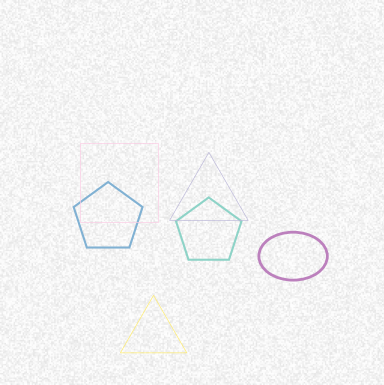[{"shape": "pentagon", "thickness": 1.5, "radius": 0.45, "center": [0.542, 0.398]}, {"shape": "triangle", "thickness": 0.5, "radius": 0.59, "center": [0.543, 0.486]}, {"shape": "pentagon", "thickness": 1.5, "radius": 0.47, "center": [0.281, 0.433]}, {"shape": "square", "thickness": 0.5, "radius": 0.51, "center": [0.309, 0.526]}, {"shape": "oval", "thickness": 2, "radius": 0.44, "center": [0.761, 0.335]}, {"shape": "triangle", "thickness": 0.5, "radius": 0.5, "center": [0.399, 0.133]}]